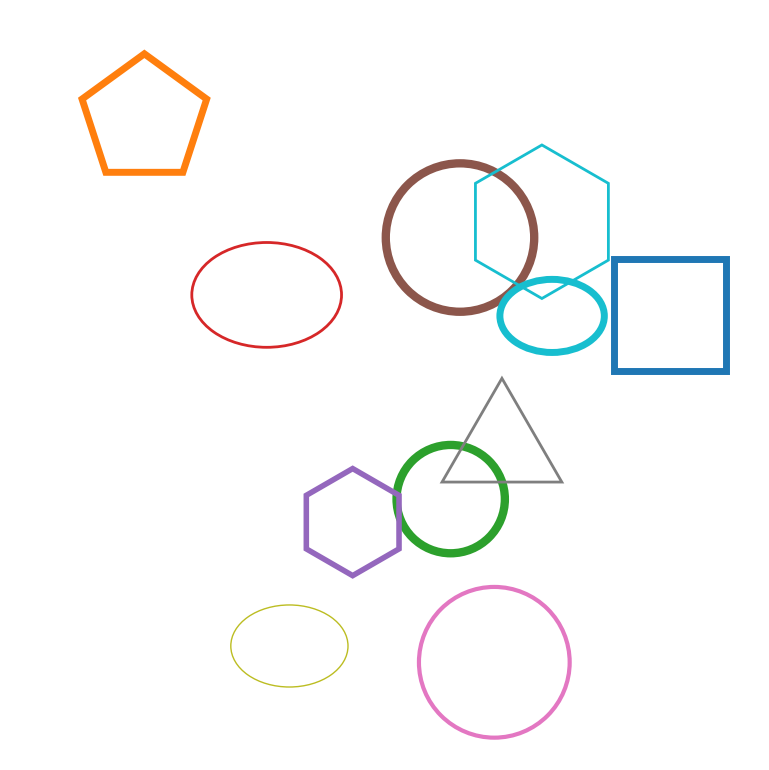[{"shape": "square", "thickness": 2.5, "radius": 0.36, "center": [0.87, 0.591]}, {"shape": "pentagon", "thickness": 2.5, "radius": 0.43, "center": [0.187, 0.845]}, {"shape": "circle", "thickness": 3, "radius": 0.35, "center": [0.585, 0.352]}, {"shape": "oval", "thickness": 1, "radius": 0.49, "center": [0.346, 0.617]}, {"shape": "hexagon", "thickness": 2, "radius": 0.35, "center": [0.458, 0.322]}, {"shape": "circle", "thickness": 3, "radius": 0.48, "center": [0.597, 0.692]}, {"shape": "circle", "thickness": 1.5, "radius": 0.49, "center": [0.642, 0.14]}, {"shape": "triangle", "thickness": 1, "radius": 0.45, "center": [0.652, 0.419]}, {"shape": "oval", "thickness": 0.5, "radius": 0.38, "center": [0.376, 0.161]}, {"shape": "hexagon", "thickness": 1, "radius": 0.5, "center": [0.704, 0.712]}, {"shape": "oval", "thickness": 2.5, "radius": 0.34, "center": [0.717, 0.59]}]